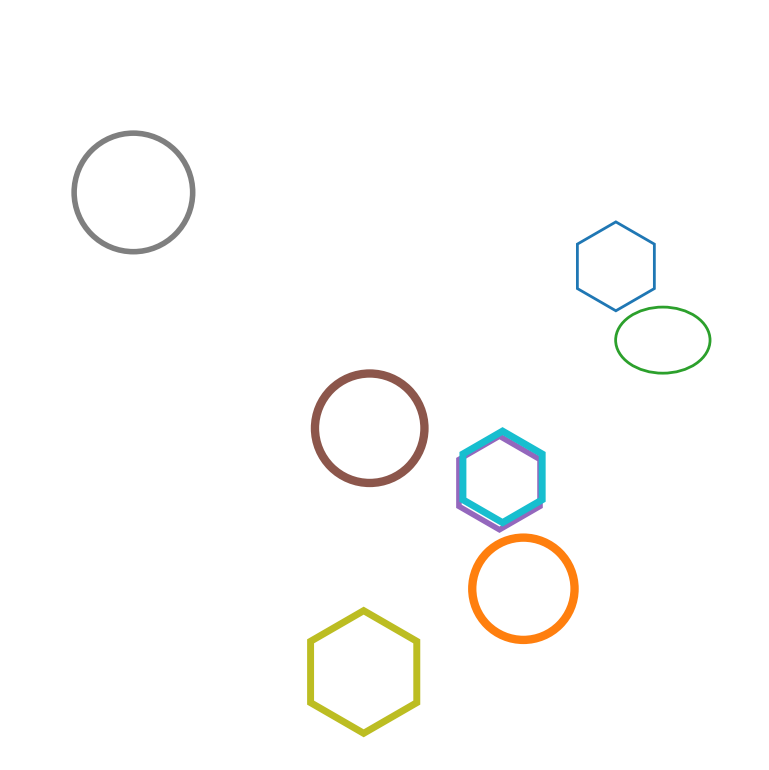[{"shape": "hexagon", "thickness": 1, "radius": 0.29, "center": [0.8, 0.654]}, {"shape": "circle", "thickness": 3, "radius": 0.33, "center": [0.68, 0.235]}, {"shape": "oval", "thickness": 1, "radius": 0.31, "center": [0.861, 0.558]}, {"shape": "hexagon", "thickness": 2, "radius": 0.3, "center": [0.649, 0.373]}, {"shape": "circle", "thickness": 3, "radius": 0.36, "center": [0.48, 0.444]}, {"shape": "circle", "thickness": 2, "radius": 0.38, "center": [0.173, 0.75]}, {"shape": "hexagon", "thickness": 2.5, "radius": 0.4, "center": [0.472, 0.127]}, {"shape": "hexagon", "thickness": 2.5, "radius": 0.3, "center": [0.653, 0.381]}]